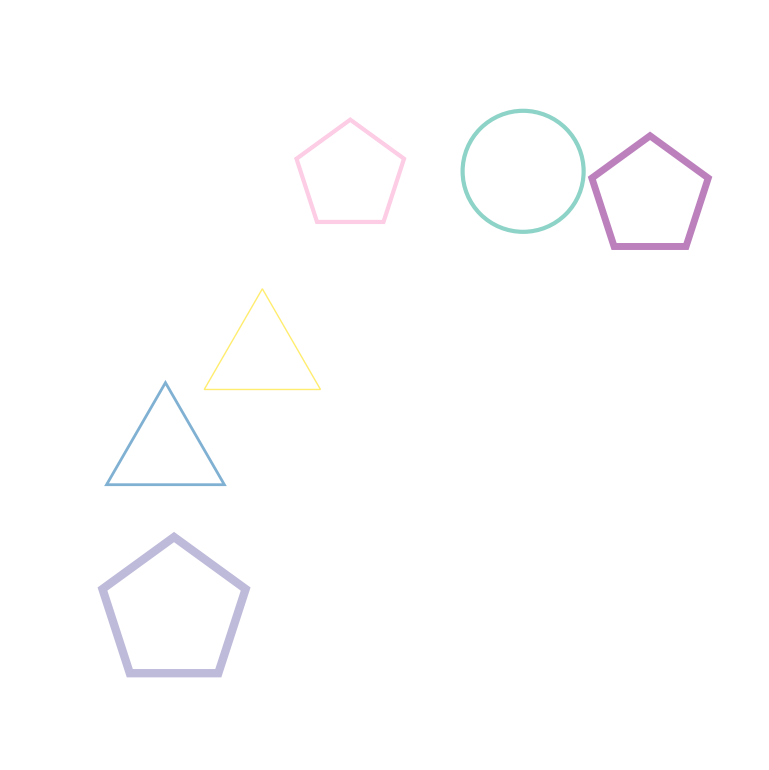[{"shape": "circle", "thickness": 1.5, "radius": 0.39, "center": [0.679, 0.778]}, {"shape": "pentagon", "thickness": 3, "radius": 0.49, "center": [0.226, 0.205]}, {"shape": "triangle", "thickness": 1, "radius": 0.44, "center": [0.215, 0.415]}, {"shape": "pentagon", "thickness": 1.5, "radius": 0.37, "center": [0.455, 0.771]}, {"shape": "pentagon", "thickness": 2.5, "radius": 0.4, "center": [0.844, 0.744]}, {"shape": "triangle", "thickness": 0.5, "radius": 0.44, "center": [0.341, 0.538]}]